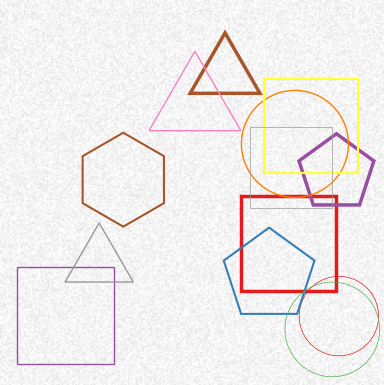[{"shape": "circle", "thickness": 0.5, "radius": 0.52, "center": [0.88, 0.179]}, {"shape": "square", "thickness": 2.5, "radius": 0.62, "center": [0.748, 0.368]}, {"shape": "pentagon", "thickness": 1.5, "radius": 0.62, "center": [0.699, 0.285]}, {"shape": "circle", "thickness": 0.5, "radius": 0.61, "center": [0.863, 0.144]}, {"shape": "square", "thickness": 1, "radius": 0.63, "center": [0.17, 0.181]}, {"shape": "pentagon", "thickness": 2.5, "radius": 0.51, "center": [0.874, 0.55]}, {"shape": "circle", "thickness": 1, "radius": 0.69, "center": [0.766, 0.626]}, {"shape": "square", "thickness": 1.5, "radius": 0.61, "center": [0.807, 0.672]}, {"shape": "triangle", "thickness": 2.5, "radius": 0.52, "center": [0.585, 0.81]}, {"shape": "hexagon", "thickness": 1.5, "radius": 0.61, "center": [0.32, 0.533]}, {"shape": "triangle", "thickness": 1, "radius": 0.69, "center": [0.506, 0.729]}, {"shape": "triangle", "thickness": 1, "radius": 0.51, "center": [0.258, 0.319]}, {"shape": "square", "thickness": 0.5, "radius": 0.53, "center": [0.756, 0.565]}]